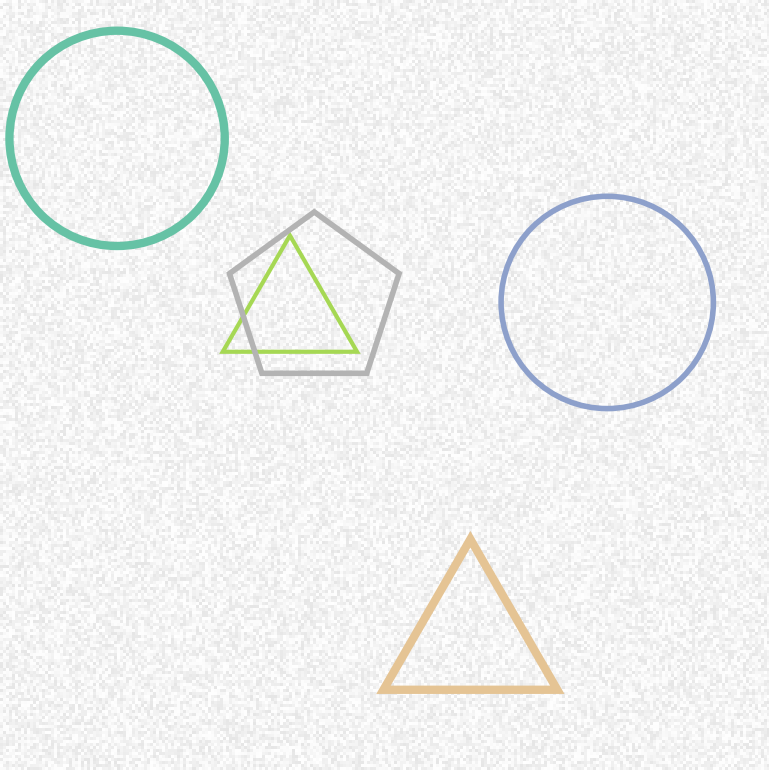[{"shape": "circle", "thickness": 3, "radius": 0.7, "center": [0.152, 0.82]}, {"shape": "circle", "thickness": 2, "radius": 0.69, "center": [0.789, 0.607]}, {"shape": "triangle", "thickness": 1.5, "radius": 0.5, "center": [0.377, 0.594]}, {"shape": "triangle", "thickness": 3, "radius": 0.65, "center": [0.611, 0.169]}, {"shape": "pentagon", "thickness": 2, "radius": 0.58, "center": [0.408, 0.609]}]